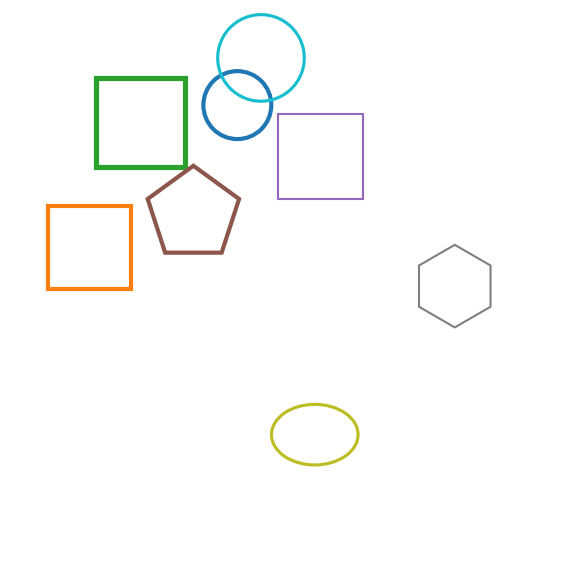[{"shape": "circle", "thickness": 2, "radius": 0.29, "center": [0.411, 0.817]}, {"shape": "square", "thickness": 2, "radius": 0.36, "center": [0.155, 0.571]}, {"shape": "square", "thickness": 2.5, "radius": 0.39, "center": [0.244, 0.787]}, {"shape": "square", "thickness": 1, "radius": 0.37, "center": [0.555, 0.728]}, {"shape": "pentagon", "thickness": 2, "radius": 0.42, "center": [0.335, 0.629]}, {"shape": "hexagon", "thickness": 1, "radius": 0.36, "center": [0.787, 0.504]}, {"shape": "oval", "thickness": 1.5, "radius": 0.37, "center": [0.545, 0.246]}, {"shape": "circle", "thickness": 1.5, "radius": 0.37, "center": [0.452, 0.899]}]